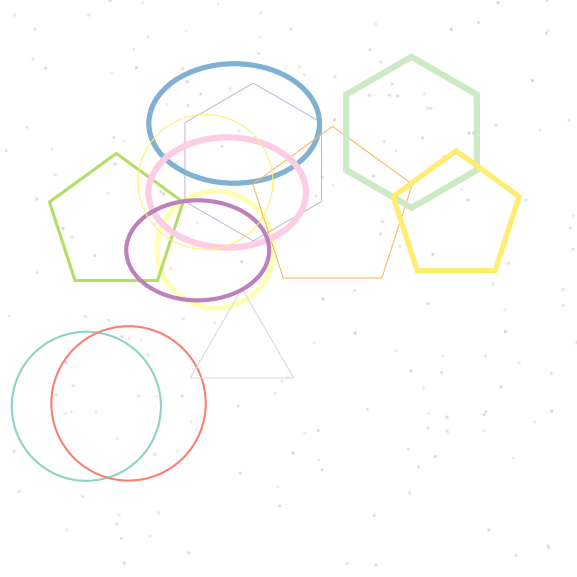[{"shape": "circle", "thickness": 1, "radius": 0.65, "center": [0.15, 0.296]}, {"shape": "circle", "thickness": 2.5, "radius": 0.5, "center": [0.373, 0.567]}, {"shape": "hexagon", "thickness": 0.5, "radius": 0.68, "center": [0.439, 0.719]}, {"shape": "circle", "thickness": 1, "radius": 0.67, "center": [0.223, 0.301]}, {"shape": "oval", "thickness": 2.5, "radius": 0.74, "center": [0.406, 0.785]}, {"shape": "pentagon", "thickness": 0.5, "radius": 0.73, "center": [0.576, 0.635]}, {"shape": "pentagon", "thickness": 1.5, "radius": 0.61, "center": [0.201, 0.612]}, {"shape": "oval", "thickness": 3, "radius": 0.68, "center": [0.393, 0.666]}, {"shape": "triangle", "thickness": 0.5, "radius": 0.52, "center": [0.419, 0.396]}, {"shape": "oval", "thickness": 2, "radius": 0.62, "center": [0.342, 0.566]}, {"shape": "hexagon", "thickness": 3, "radius": 0.65, "center": [0.713, 0.77]}, {"shape": "circle", "thickness": 0.5, "radius": 0.58, "center": [0.356, 0.684]}, {"shape": "pentagon", "thickness": 2.5, "radius": 0.57, "center": [0.79, 0.623]}]